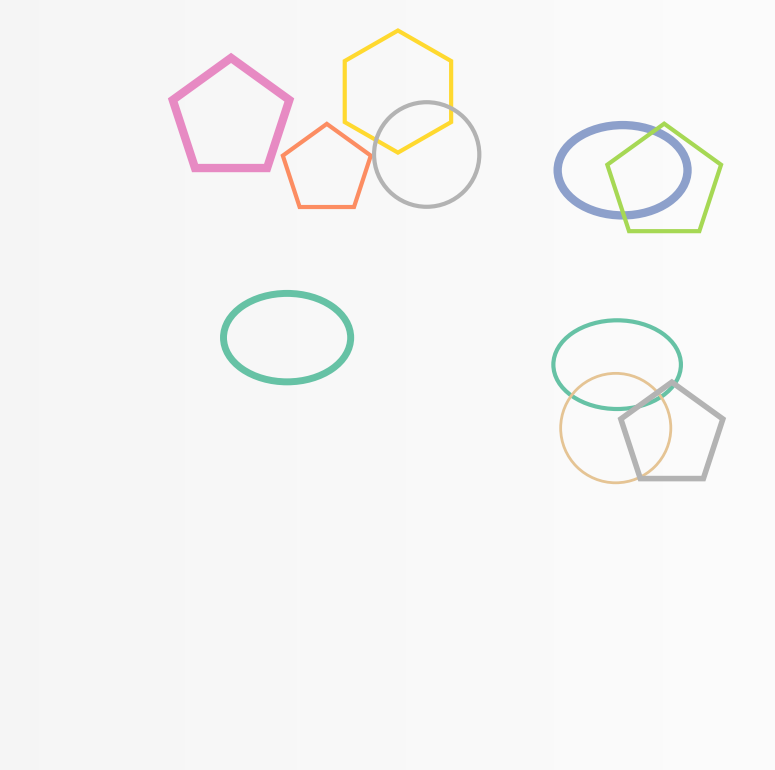[{"shape": "oval", "thickness": 2.5, "radius": 0.41, "center": [0.37, 0.562]}, {"shape": "oval", "thickness": 1.5, "radius": 0.41, "center": [0.796, 0.526]}, {"shape": "pentagon", "thickness": 1.5, "radius": 0.3, "center": [0.422, 0.779]}, {"shape": "oval", "thickness": 3, "radius": 0.42, "center": [0.803, 0.779]}, {"shape": "pentagon", "thickness": 3, "radius": 0.4, "center": [0.298, 0.846]}, {"shape": "pentagon", "thickness": 1.5, "radius": 0.39, "center": [0.857, 0.762]}, {"shape": "hexagon", "thickness": 1.5, "radius": 0.4, "center": [0.513, 0.881]}, {"shape": "circle", "thickness": 1, "radius": 0.36, "center": [0.794, 0.444]}, {"shape": "pentagon", "thickness": 2, "radius": 0.35, "center": [0.867, 0.434]}, {"shape": "circle", "thickness": 1.5, "radius": 0.34, "center": [0.551, 0.799]}]